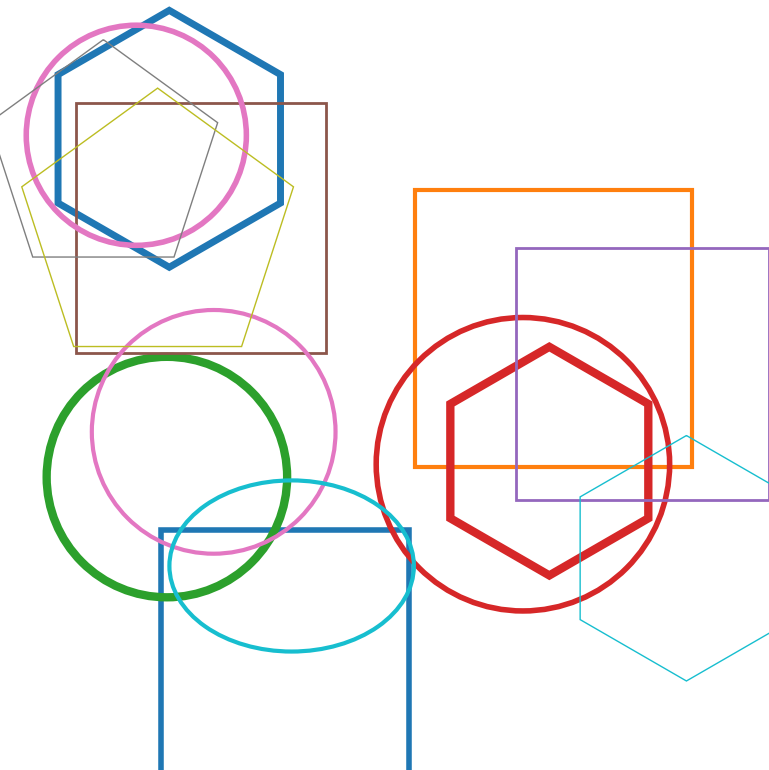[{"shape": "hexagon", "thickness": 2.5, "radius": 0.83, "center": [0.22, 0.82]}, {"shape": "square", "thickness": 2, "radius": 0.81, "center": [0.37, 0.15]}, {"shape": "square", "thickness": 1.5, "radius": 0.9, "center": [0.719, 0.573]}, {"shape": "circle", "thickness": 3, "radius": 0.78, "center": [0.217, 0.38]}, {"shape": "hexagon", "thickness": 3, "radius": 0.74, "center": [0.713, 0.401]}, {"shape": "circle", "thickness": 2, "radius": 0.95, "center": [0.679, 0.397]}, {"shape": "square", "thickness": 1, "radius": 0.82, "center": [0.834, 0.514]}, {"shape": "square", "thickness": 1, "radius": 0.81, "center": [0.261, 0.704]}, {"shape": "circle", "thickness": 2, "radius": 0.71, "center": [0.177, 0.824]}, {"shape": "circle", "thickness": 1.5, "radius": 0.79, "center": [0.278, 0.439]}, {"shape": "pentagon", "thickness": 0.5, "radius": 0.78, "center": [0.134, 0.792]}, {"shape": "pentagon", "thickness": 0.5, "radius": 0.93, "center": [0.205, 0.7]}, {"shape": "oval", "thickness": 1.5, "radius": 0.79, "center": [0.379, 0.265]}, {"shape": "hexagon", "thickness": 0.5, "radius": 0.8, "center": [0.891, 0.275]}]